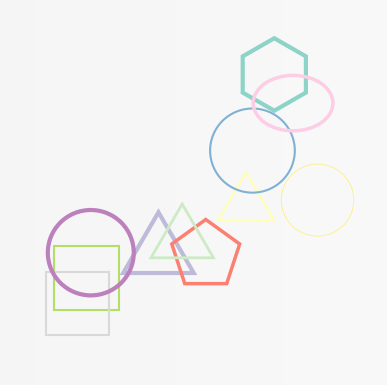[{"shape": "hexagon", "thickness": 3, "radius": 0.47, "center": [0.708, 0.807]}, {"shape": "triangle", "thickness": 1.5, "radius": 0.42, "center": [0.635, 0.468]}, {"shape": "triangle", "thickness": 3, "radius": 0.53, "center": [0.409, 0.343]}, {"shape": "pentagon", "thickness": 2.5, "radius": 0.46, "center": [0.531, 0.338]}, {"shape": "circle", "thickness": 1.5, "radius": 0.55, "center": [0.652, 0.609]}, {"shape": "square", "thickness": 1.5, "radius": 0.42, "center": [0.224, 0.278]}, {"shape": "oval", "thickness": 2.5, "radius": 0.51, "center": [0.756, 0.732]}, {"shape": "square", "thickness": 1.5, "radius": 0.41, "center": [0.2, 0.213]}, {"shape": "circle", "thickness": 3, "radius": 0.55, "center": [0.234, 0.344]}, {"shape": "triangle", "thickness": 2, "radius": 0.47, "center": [0.47, 0.377]}, {"shape": "circle", "thickness": 0.5, "radius": 0.47, "center": [0.819, 0.48]}]